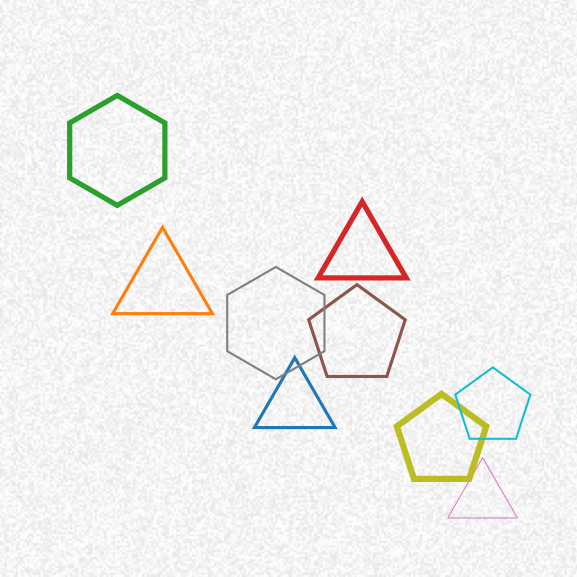[{"shape": "triangle", "thickness": 1.5, "radius": 0.4, "center": [0.51, 0.299]}, {"shape": "triangle", "thickness": 1.5, "radius": 0.5, "center": [0.281, 0.506]}, {"shape": "hexagon", "thickness": 2.5, "radius": 0.48, "center": [0.203, 0.739]}, {"shape": "triangle", "thickness": 2.5, "radius": 0.44, "center": [0.627, 0.562]}, {"shape": "pentagon", "thickness": 1.5, "radius": 0.44, "center": [0.618, 0.418]}, {"shape": "triangle", "thickness": 0.5, "radius": 0.35, "center": [0.836, 0.137]}, {"shape": "hexagon", "thickness": 1, "radius": 0.49, "center": [0.478, 0.44]}, {"shape": "pentagon", "thickness": 3, "radius": 0.41, "center": [0.765, 0.236]}, {"shape": "pentagon", "thickness": 1, "radius": 0.34, "center": [0.853, 0.295]}]